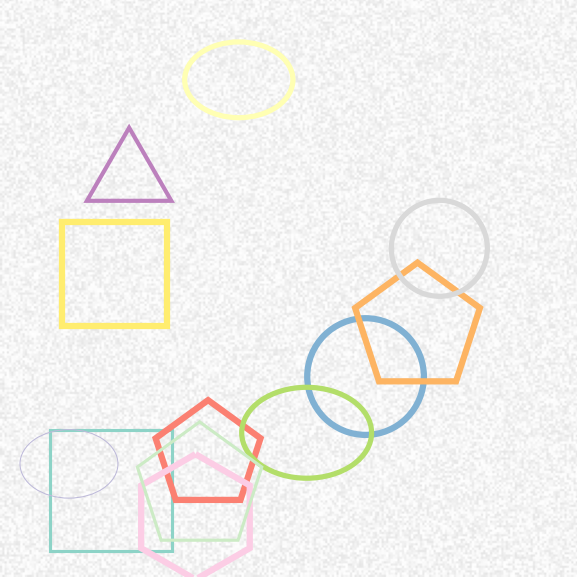[{"shape": "square", "thickness": 1.5, "radius": 0.53, "center": [0.192, 0.15]}, {"shape": "oval", "thickness": 2.5, "radius": 0.47, "center": [0.413, 0.861]}, {"shape": "oval", "thickness": 0.5, "radius": 0.42, "center": [0.119, 0.196]}, {"shape": "pentagon", "thickness": 3, "radius": 0.48, "center": [0.36, 0.211]}, {"shape": "circle", "thickness": 3, "radius": 0.51, "center": [0.633, 0.347]}, {"shape": "pentagon", "thickness": 3, "radius": 0.57, "center": [0.723, 0.431]}, {"shape": "oval", "thickness": 2.5, "radius": 0.56, "center": [0.531, 0.25]}, {"shape": "hexagon", "thickness": 3, "radius": 0.54, "center": [0.338, 0.104]}, {"shape": "circle", "thickness": 2.5, "radius": 0.42, "center": [0.761, 0.569]}, {"shape": "triangle", "thickness": 2, "radius": 0.42, "center": [0.224, 0.694]}, {"shape": "pentagon", "thickness": 1.5, "radius": 0.57, "center": [0.346, 0.155]}, {"shape": "square", "thickness": 3, "radius": 0.45, "center": [0.198, 0.525]}]